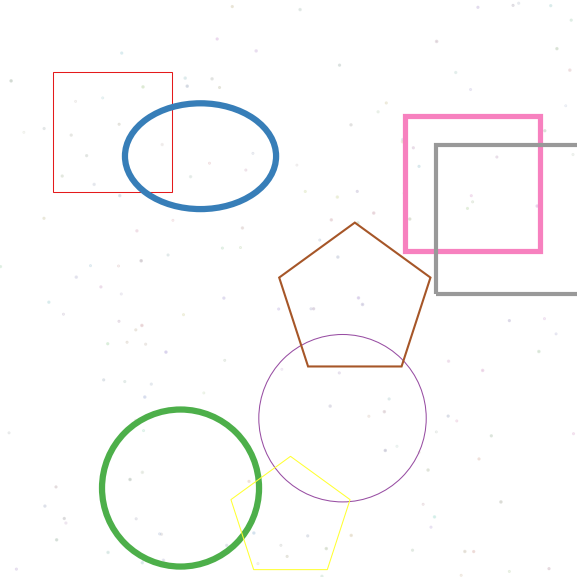[{"shape": "square", "thickness": 0.5, "radius": 0.52, "center": [0.195, 0.77]}, {"shape": "oval", "thickness": 3, "radius": 0.65, "center": [0.347, 0.729]}, {"shape": "circle", "thickness": 3, "radius": 0.68, "center": [0.313, 0.154]}, {"shape": "circle", "thickness": 0.5, "radius": 0.72, "center": [0.593, 0.275]}, {"shape": "pentagon", "thickness": 0.5, "radius": 0.54, "center": [0.503, 0.1]}, {"shape": "pentagon", "thickness": 1, "radius": 0.69, "center": [0.614, 0.476]}, {"shape": "square", "thickness": 2.5, "radius": 0.59, "center": [0.818, 0.682]}, {"shape": "square", "thickness": 2, "radius": 0.64, "center": [0.884, 0.619]}]